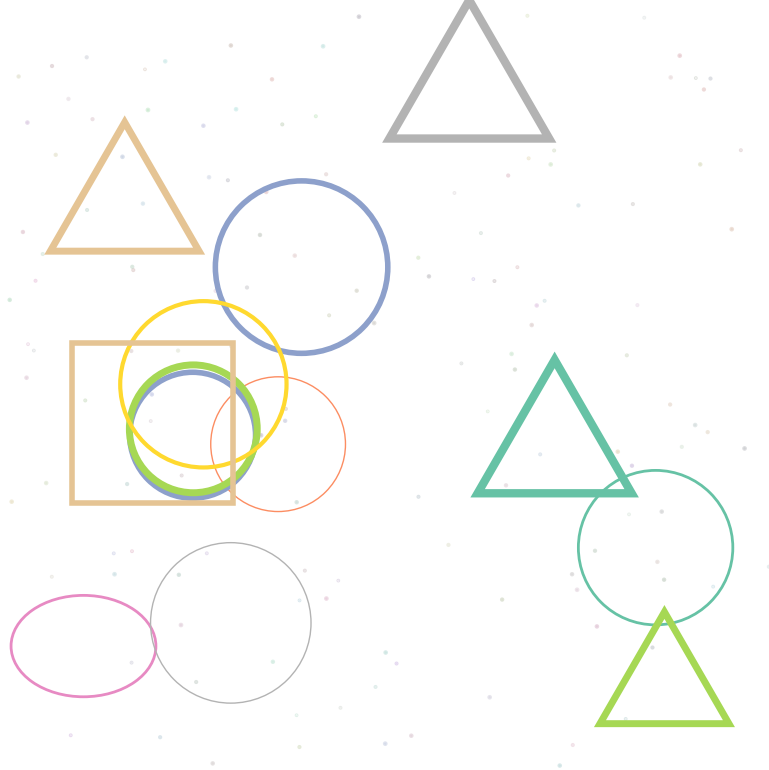[{"shape": "triangle", "thickness": 3, "radius": 0.58, "center": [0.72, 0.417]}, {"shape": "circle", "thickness": 1, "radius": 0.5, "center": [0.851, 0.289]}, {"shape": "circle", "thickness": 0.5, "radius": 0.44, "center": [0.361, 0.423]}, {"shape": "circle", "thickness": 2, "radius": 0.56, "center": [0.392, 0.653]}, {"shape": "circle", "thickness": 2, "radius": 0.41, "center": [0.25, 0.435]}, {"shape": "oval", "thickness": 1, "radius": 0.47, "center": [0.108, 0.161]}, {"shape": "circle", "thickness": 2.5, "radius": 0.42, "center": [0.251, 0.443]}, {"shape": "triangle", "thickness": 2.5, "radius": 0.48, "center": [0.863, 0.109]}, {"shape": "circle", "thickness": 1.5, "radius": 0.54, "center": [0.264, 0.501]}, {"shape": "triangle", "thickness": 2.5, "radius": 0.56, "center": [0.162, 0.73]}, {"shape": "square", "thickness": 2, "radius": 0.52, "center": [0.198, 0.451]}, {"shape": "circle", "thickness": 0.5, "radius": 0.52, "center": [0.3, 0.191]}, {"shape": "triangle", "thickness": 3, "radius": 0.6, "center": [0.609, 0.88]}]